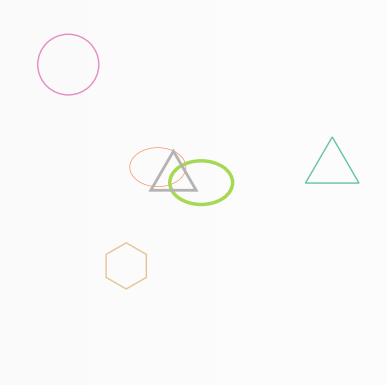[{"shape": "triangle", "thickness": 1, "radius": 0.4, "center": [0.857, 0.564]}, {"shape": "oval", "thickness": 0.5, "radius": 0.36, "center": [0.407, 0.566]}, {"shape": "circle", "thickness": 1, "radius": 0.39, "center": [0.176, 0.832]}, {"shape": "oval", "thickness": 2.5, "radius": 0.41, "center": [0.519, 0.526]}, {"shape": "hexagon", "thickness": 1, "radius": 0.3, "center": [0.326, 0.309]}, {"shape": "triangle", "thickness": 2, "radius": 0.34, "center": [0.448, 0.54]}]